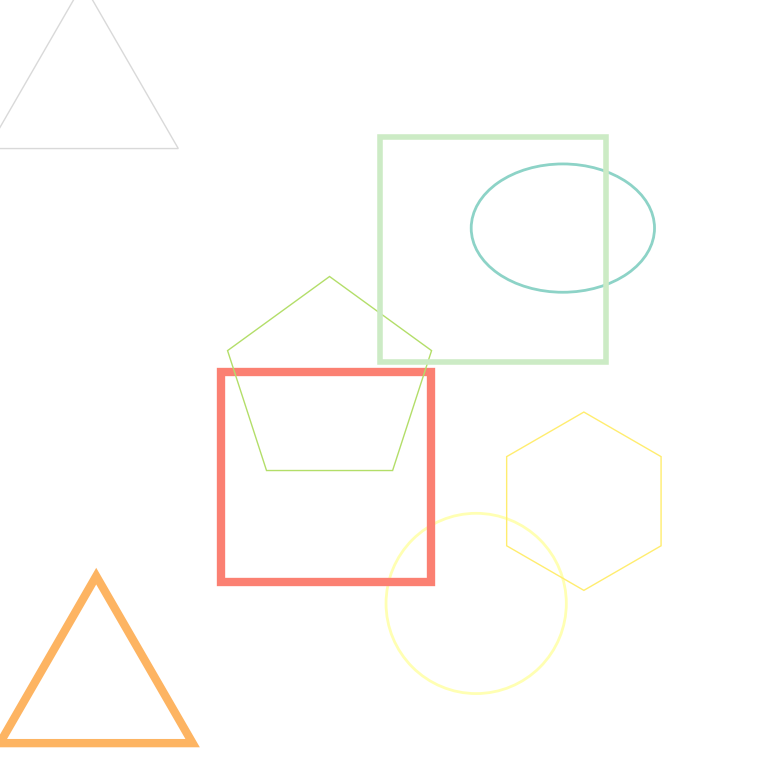[{"shape": "oval", "thickness": 1, "radius": 0.6, "center": [0.731, 0.704]}, {"shape": "circle", "thickness": 1, "radius": 0.59, "center": [0.618, 0.216]}, {"shape": "square", "thickness": 3, "radius": 0.68, "center": [0.424, 0.38]}, {"shape": "triangle", "thickness": 3, "radius": 0.72, "center": [0.125, 0.107]}, {"shape": "pentagon", "thickness": 0.5, "radius": 0.7, "center": [0.428, 0.502]}, {"shape": "triangle", "thickness": 0.5, "radius": 0.71, "center": [0.108, 0.879]}, {"shape": "square", "thickness": 2, "radius": 0.73, "center": [0.64, 0.676]}, {"shape": "hexagon", "thickness": 0.5, "radius": 0.58, "center": [0.758, 0.349]}]